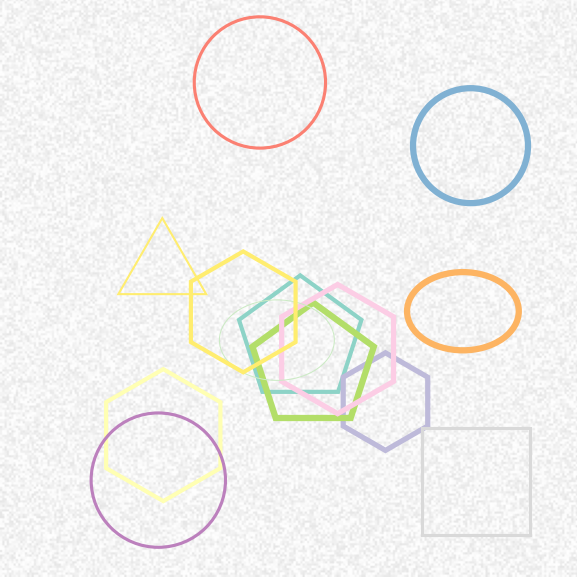[{"shape": "pentagon", "thickness": 2, "radius": 0.56, "center": [0.52, 0.411]}, {"shape": "hexagon", "thickness": 2, "radius": 0.57, "center": [0.283, 0.246]}, {"shape": "hexagon", "thickness": 2.5, "radius": 0.42, "center": [0.667, 0.304]}, {"shape": "circle", "thickness": 1.5, "radius": 0.57, "center": [0.45, 0.856]}, {"shape": "circle", "thickness": 3, "radius": 0.5, "center": [0.815, 0.747]}, {"shape": "oval", "thickness": 3, "radius": 0.48, "center": [0.802, 0.46]}, {"shape": "pentagon", "thickness": 3, "radius": 0.55, "center": [0.542, 0.365]}, {"shape": "hexagon", "thickness": 2.5, "radius": 0.56, "center": [0.585, 0.395]}, {"shape": "square", "thickness": 1.5, "radius": 0.47, "center": [0.824, 0.165]}, {"shape": "circle", "thickness": 1.5, "radius": 0.58, "center": [0.274, 0.168]}, {"shape": "oval", "thickness": 0.5, "radius": 0.5, "center": [0.479, 0.41]}, {"shape": "hexagon", "thickness": 2, "radius": 0.52, "center": [0.421, 0.459]}, {"shape": "triangle", "thickness": 1, "radius": 0.44, "center": [0.281, 0.534]}]